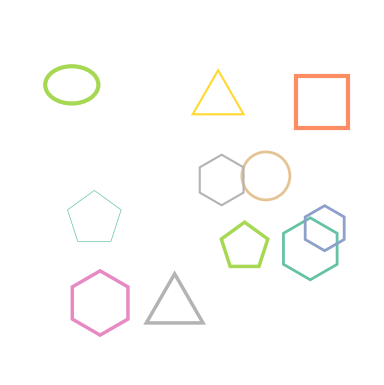[{"shape": "pentagon", "thickness": 0.5, "radius": 0.37, "center": [0.245, 0.432]}, {"shape": "hexagon", "thickness": 2, "radius": 0.4, "center": [0.806, 0.354]}, {"shape": "square", "thickness": 3, "radius": 0.34, "center": [0.835, 0.736]}, {"shape": "hexagon", "thickness": 2, "radius": 0.29, "center": [0.843, 0.407]}, {"shape": "hexagon", "thickness": 2.5, "radius": 0.42, "center": [0.26, 0.213]}, {"shape": "oval", "thickness": 3, "radius": 0.35, "center": [0.186, 0.78]}, {"shape": "pentagon", "thickness": 2.5, "radius": 0.32, "center": [0.635, 0.359]}, {"shape": "triangle", "thickness": 1.5, "radius": 0.38, "center": [0.567, 0.741]}, {"shape": "circle", "thickness": 2, "radius": 0.31, "center": [0.691, 0.543]}, {"shape": "hexagon", "thickness": 1.5, "radius": 0.33, "center": [0.576, 0.533]}, {"shape": "triangle", "thickness": 2.5, "radius": 0.42, "center": [0.454, 0.204]}]